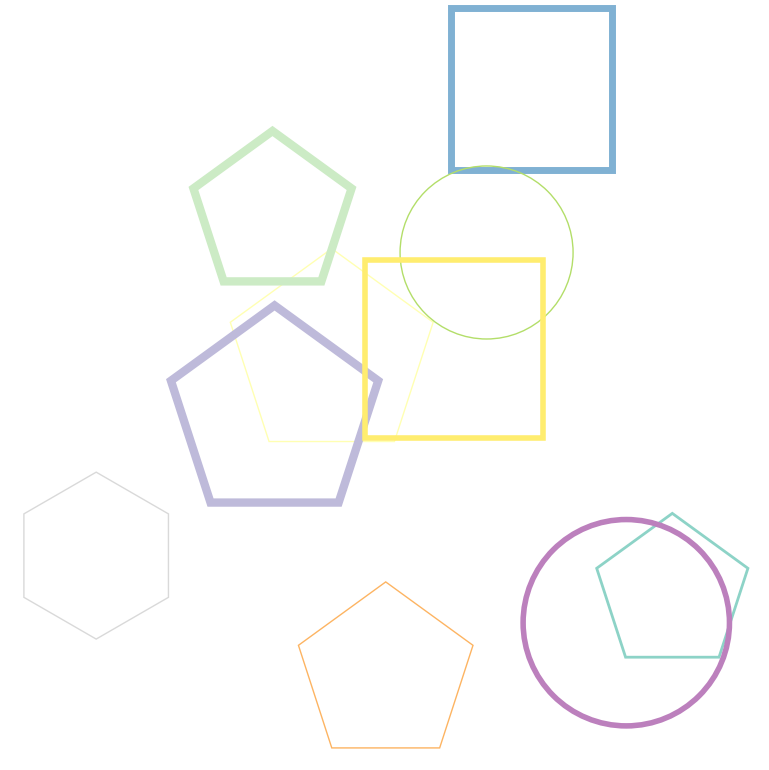[{"shape": "pentagon", "thickness": 1, "radius": 0.52, "center": [0.873, 0.23]}, {"shape": "pentagon", "thickness": 0.5, "radius": 0.69, "center": [0.431, 0.539]}, {"shape": "pentagon", "thickness": 3, "radius": 0.71, "center": [0.357, 0.462]}, {"shape": "square", "thickness": 2.5, "radius": 0.53, "center": [0.69, 0.884]}, {"shape": "pentagon", "thickness": 0.5, "radius": 0.6, "center": [0.501, 0.125]}, {"shape": "circle", "thickness": 0.5, "radius": 0.56, "center": [0.632, 0.672]}, {"shape": "hexagon", "thickness": 0.5, "radius": 0.54, "center": [0.125, 0.278]}, {"shape": "circle", "thickness": 2, "radius": 0.67, "center": [0.813, 0.191]}, {"shape": "pentagon", "thickness": 3, "radius": 0.54, "center": [0.354, 0.722]}, {"shape": "square", "thickness": 2, "radius": 0.58, "center": [0.59, 0.547]}]